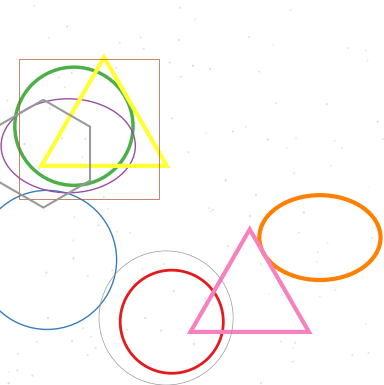[{"shape": "circle", "thickness": 2, "radius": 0.67, "center": [0.446, 0.164]}, {"shape": "circle", "thickness": 1, "radius": 0.9, "center": [0.122, 0.325]}, {"shape": "circle", "thickness": 2.5, "radius": 0.77, "center": [0.192, 0.672]}, {"shape": "oval", "thickness": 1, "radius": 0.87, "center": [0.177, 0.621]}, {"shape": "oval", "thickness": 3, "radius": 0.79, "center": [0.831, 0.383]}, {"shape": "triangle", "thickness": 3, "radius": 0.94, "center": [0.27, 0.663]}, {"shape": "square", "thickness": 0.5, "radius": 0.91, "center": [0.23, 0.665]}, {"shape": "triangle", "thickness": 3, "radius": 0.89, "center": [0.649, 0.227]}, {"shape": "circle", "thickness": 0.5, "radius": 0.87, "center": [0.431, 0.174]}, {"shape": "hexagon", "thickness": 1.5, "radius": 0.7, "center": [0.113, 0.601]}]